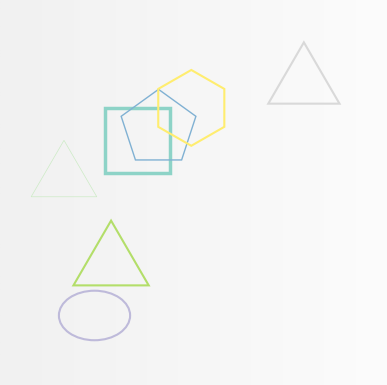[{"shape": "square", "thickness": 2.5, "radius": 0.42, "center": [0.354, 0.636]}, {"shape": "oval", "thickness": 1.5, "radius": 0.46, "center": [0.244, 0.181]}, {"shape": "pentagon", "thickness": 1, "radius": 0.51, "center": [0.409, 0.667]}, {"shape": "triangle", "thickness": 1.5, "radius": 0.56, "center": [0.287, 0.315]}, {"shape": "triangle", "thickness": 1.5, "radius": 0.53, "center": [0.784, 0.784]}, {"shape": "triangle", "thickness": 0.5, "radius": 0.49, "center": [0.165, 0.538]}, {"shape": "hexagon", "thickness": 1.5, "radius": 0.49, "center": [0.494, 0.72]}]